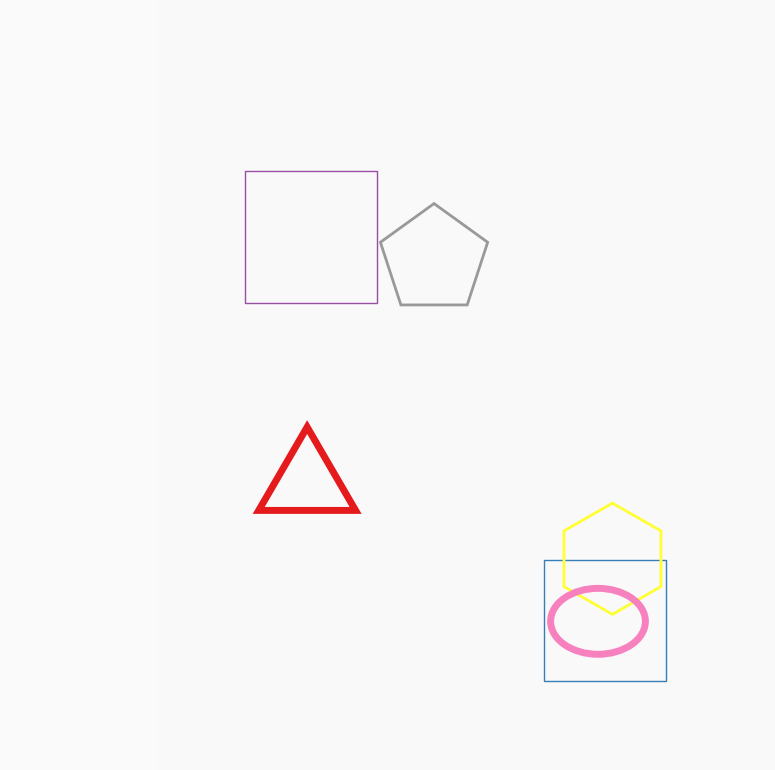[{"shape": "triangle", "thickness": 2.5, "radius": 0.36, "center": [0.396, 0.373]}, {"shape": "square", "thickness": 0.5, "radius": 0.39, "center": [0.781, 0.194]}, {"shape": "square", "thickness": 0.5, "radius": 0.43, "center": [0.401, 0.692]}, {"shape": "hexagon", "thickness": 1, "radius": 0.36, "center": [0.79, 0.274]}, {"shape": "oval", "thickness": 2.5, "radius": 0.31, "center": [0.772, 0.193]}, {"shape": "pentagon", "thickness": 1, "radius": 0.36, "center": [0.56, 0.663]}]